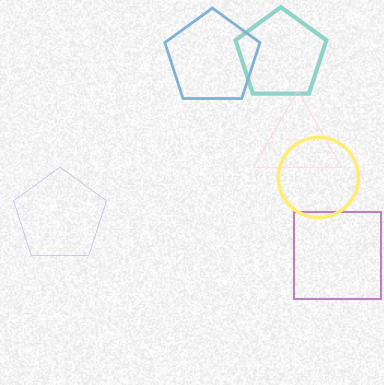[{"shape": "pentagon", "thickness": 3, "radius": 0.62, "center": [0.73, 0.857]}, {"shape": "pentagon", "thickness": 0.5, "radius": 0.63, "center": [0.156, 0.439]}, {"shape": "pentagon", "thickness": 2, "radius": 0.65, "center": [0.552, 0.849]}, {"shape": "triangle", "thickness": 0.5, "radius": 0.66, "center": [0.773, 0.632]}, {"shape": "square", "thickness": 1.5, "radius": 0.56, "center": [0.877, 0.336]}, {"shape": "circle", "thickness": 2.5, "radius": 0.52, "center": [0.827, 0.539]}]